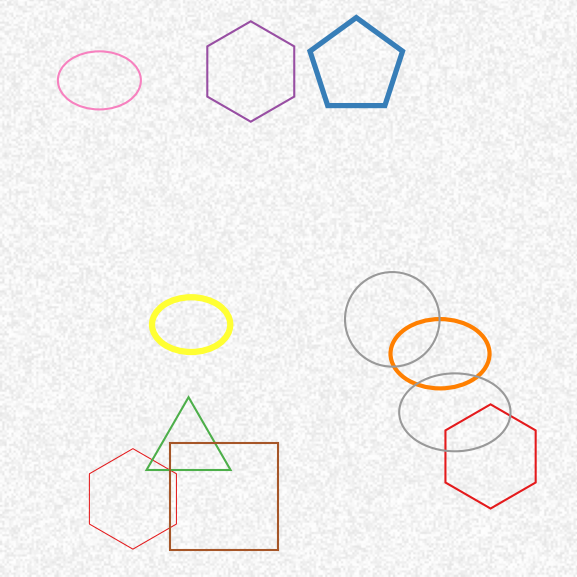[{"shape": "hexagon", "thickness": 1, "radius": 0.45, "center": [0.849, 0.209]}, {"shape": "hexagon", "thickness": 0.5, "radius": 0.44, "center": [0.23, 0.135]}, {"shape": "pentagon", "thickness": 2.5, "radius": 0.42, "center": [0.617, 0.884]}, {"shape": "triangle", "thickness": 1, "radius": 0.42, "center": [0.327, 0.227]}, {"shape": "hexagon", "thickness": 1, "radius": 0.43, "center": [0.434, 0.875]}, {"shape": "oval", "thickness": 2, "radius": 0.43, "center": [0.762, 0.387]}, {"shape": "oval", "thickness": 3, "radius": 0.34, "center": [0.331, 0.437]}, {"shape": "square", "thickness": 1, "radius": 0.46, "center": [0.388, 0.14]}, {"shape": "oval", "thickness": 1, "radius": 0.36, "center": [0.172, 0.86]}, {"shape": "oval", "thickness": 1, "radius": 0.48, "center": [0.788, 0.285]}, {"shape": "circle", "thickness": 1, "radius": 0.41, "center": [0.679, 0.446]}]